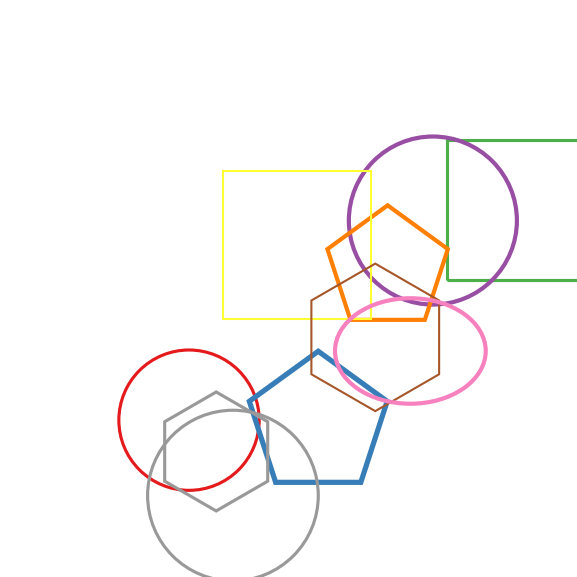[{"shape": "circle", "thickness": 1.5, "radius": 0.61, "center": [0.327, 0.272]}, {"shape": "pentagon", "thickness": 2.5, "radius": 0.63, "center": [0.551, 0.265]}, {"shape": "square", "thickness": 1.5, "radius": 0.6, "center": [0.895, 0.636]}, {"shape": "circle", "thickness": 2, "radius": 0.73, "center": [0.75, 0.617]}, {"shape": "pentagon", "thickness": 2, "radius": 0.55, "center": [0.671, 0.534]}, {"shape": "square", "thickness": 1, "radius": 0.64, "center": [0.515, 0.575]}, {"shape": "hexagon", "thickness": 1, "radius": 0.64, "center": [0.65, 0.415]}, {"shape": "oval", "thickness": 2, "radius": 0.65, "center": [0.711, 0.391]}, {"shape": "hexagon", "thickness": 1.5, "radius": 0.51, "center": [0.374, 0.217]}, {"shape": "circle", "thickness": 1.5, "radius": 0.74, "center": [0.403, 0.141]}]